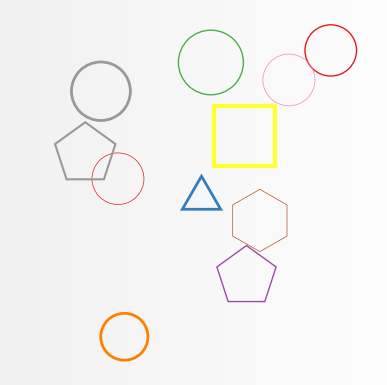[{"shape": "circle", "thickness": 1, "radius": 0.33, "center": [0.854, 0.869]}, {"shape": "circle", "thickness": 0.5, "radius": 0.34, "center": [0.304, 0.536]}, {"shape": "triangle", "thickness": 2, "radius": 0.29, "center": [0.52, 0.485]}, {"shape": "circle", "thickness": 1, "radius": 0.42, "center": [0.544, 0.838]}, {"shape": "pentagon", "thickness": 1, "radius": 0.4, "center": [0.636, 0.282]}, {"shape": "circle", "thickness": 2, "radius": 0.3, "center": [0.321, 0.125]}, {"shape": "square", "thickness": 3, "radius": 0.39, "center": [0.63, 0.646]}, {"shape": "hexagon", "thickness": 0.5, "radius": 0.4, "center": [0.671, 0.427]}, {"shape": "circle", "thickness": 0.5, "radius": 0.34, "center": [0.746, 0.792]}, {"shape": "circle", "thickness": 2, "radius": 0.38, "center": [0.26, 0.763]}, {"shape": "pentagon", "thickness": 1.5, "radius": 0.41, "center": [0.22, 0.601]}]